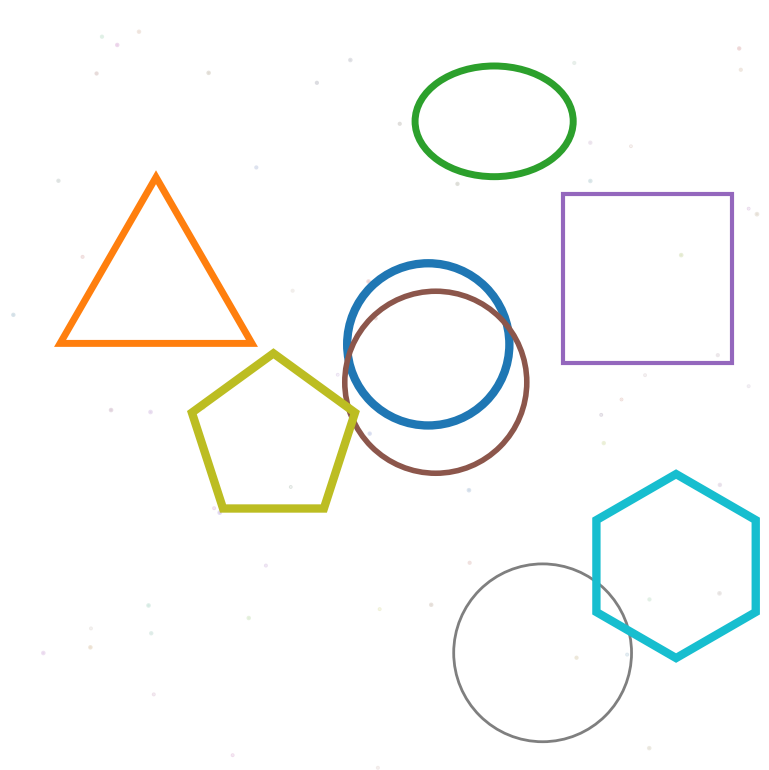[{"shape": "circle", "thickness": 3, "radius": 0.53, "center": [0.556, 0.553]}, {"shape": "triangle", "thickness": 2.5, "radius": 0.72, "center": [0.203, 0.626]}, {"shape": "oval", "thickness": 2.5, "radius": 0.51, "center": [0.642, 0.842]}, {"shape": "square", "thickness": 1.5, "radius": 0.55, "center": [0.841, 0.638]}, {"shape": "circle", "thickness": 2, "radius": 0.59, "center": [0.566, 0.504]}, {"shape": "circle", "thickness": 1, "radius": 0.58, "center": [0.705, 0.152]}, {"shape": "pentagon", "thickness": 3, "radius": 0.56, "center": [0.355, 0.43]}, {"shape": "hexagon", "thickness": 3, "radius": 0.6, "center": [0.878, 0.265]}]